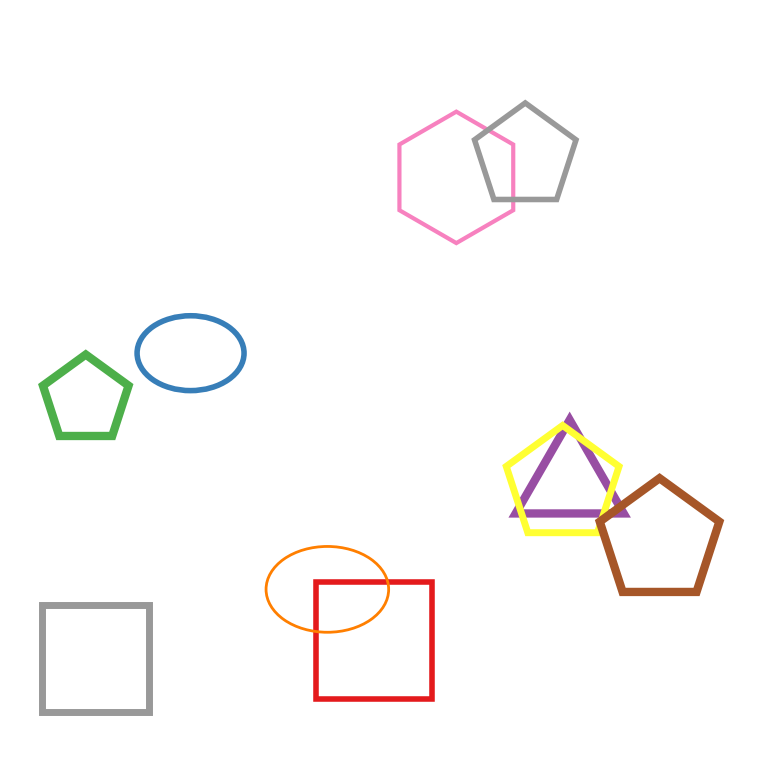[{"shape": "square", "thickness": 2, "radius": 0.38, "center": [0.485, 0.168]}, {"shape": "oval", "thickness": 2, "radius": 0.35, "center": [0.247, 0.541]}, {"shape": "pentagon", "thickness": 3, "radius": 0.29, "center": [0.111, 0.481]}, {"shape": "triangle", "thickness": 3, "radius": 0.4, "center": [0.74, 0.374]}, {"shape": "oval", "thickness": 1, "radius": 0.4, "center": [0.425, 0.235]}, {"shape": "pentagon", "thickness": 2.5, "radius": 0.38, "center": [0.731, 0.37]}, {"shape": "pentagon", "thickness": 3, "radius": 0.41, "center": [0.857, 0.297]}, {"shape": "hexagon", "thickness": 1.5, "radius": 0.43, "center": [0.593, 0.77]}, {"shape": "square", "thickness": 2.5, "radius": 0.35, "center": [0.124, 0.144]}, {"shape": "pentagon", "thickness": 2, "radius": 0.35, "center": [0.682, 0.797]}]